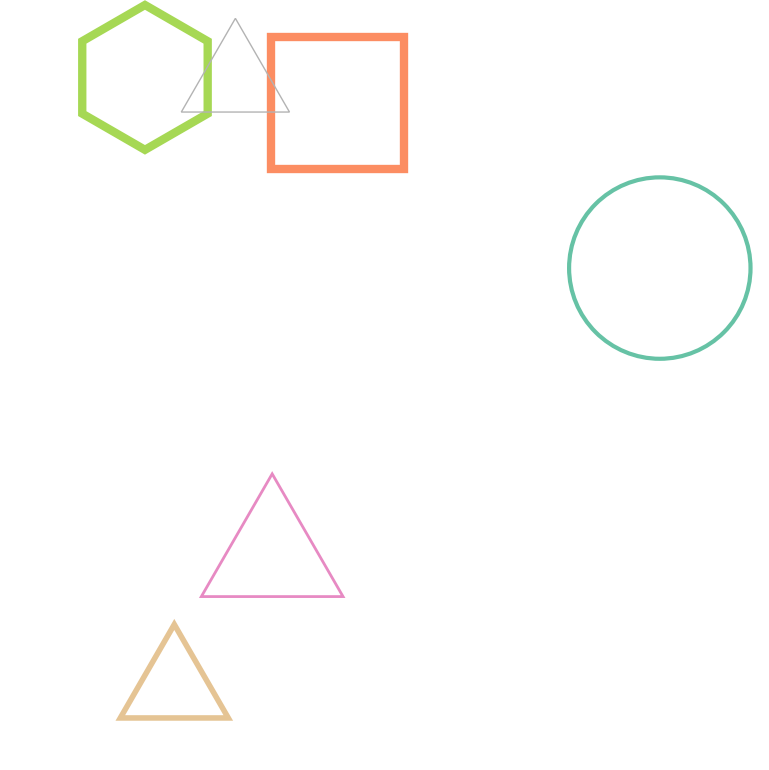[{"shape": "circle", "thickness": 1.5, "radius": 0.59, "center": [0.857, 0.652]}, {"shape": "square", "thickness": 3, "radius": 0.43, "center": [0.439, 0.866]}, {"shape": "triangle", "thickness": 1, "radius": 0.53, "center": [0.353, 0.278]}, {"shape": "hexagon", "thickness": 3, "radius": 0.47, "center": [0.188, 0.899]}, {"shape": "triangle", "thickness": 2, "radius": 0.4, "center": [0.226, 0.108]}, {"shape": "triangle", "thickness": 0.5, "radius": 0.41, "center": [0.306, 0.895]}]